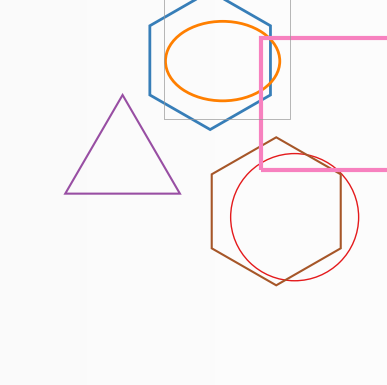[{"shape": "circle", "thickness": 1, "radius": 0.83, "center": [0.76, 0.436]}, {"shape": "hexagon", "thickness": 2, "radius": 0.9, "center": [0.542, 0.843]}, {"shape": "triangle", "thickness": 1.5, "radius": 0.85, "center": [0.316, 0.582]}, {"shape": "oval", "thickness": 2, "radius": 0.74, "center": [0.575, 0.841]}, {"shape": "hexagon", "thickness": 1.5, "radius": 0.96, "center": [0.713, 0.451]}, {"shape": "square", "thickness": 3, "radius": 0.86, "center": [0.844, 0.73]}, {"shape": "square", "thickness": 0.5, "radius": 0.81, "center": [0.585, 0.853]}]